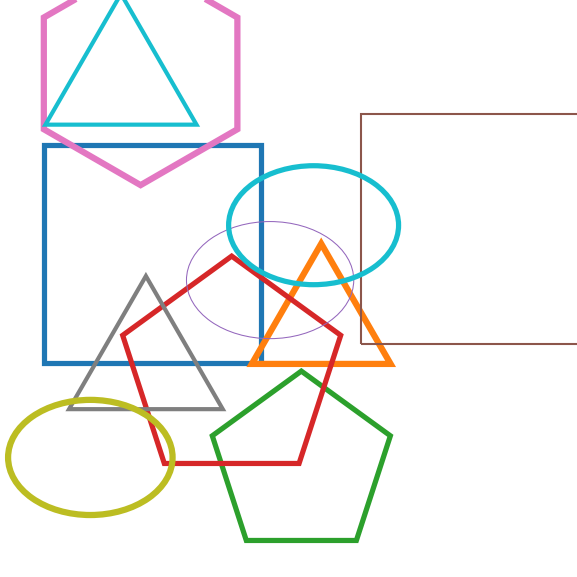[{"shape": "square", "thickness": 2.5, "radius": 0.94, "center": [0.264, 0.559]}, {"shape": "triangle", "thickness": 3, "radius": 0.69, "center": [0.556, 0.438]}, {"shape": "pentagon", "thickness": 2.5, "radius": 0.81, "center": [0.522, 0.194]}, {"shape": "pentagon", "thickness": 2.5, "radius": 0.99, "center": [0.401, 0.357]}, {"shape": "oval", "thickness": 0.5, "radius": 0.72, "center": [0.468, 0.514]}, {"shape": "square", "thickness": 1, "radius": 0.99, "center": [0.823, 0.602]}, {"shape": "hexagon", "thickness": 3, "radius": 0.97, "center": [0.243, 0.872]}, {"shape": "triangle", "thickness": 2, "radius": 0.77, "center": [0.253, 0.367]}, {"shape": "oval", "thickness": 3, "radius": 0.71, "center": [0.156, 0.207]}, {"shape": "oval", "thickness": 2.5, "radius": 0.74, "center": [0.543, 0.609]}, {"shape": "triangle", "thickness": 2, "radius": 0.76, "center": [0.21, 0.859]}]